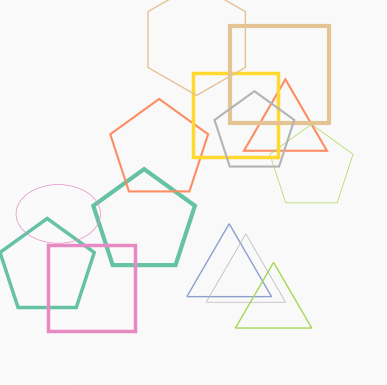[{"shape": "pentagon", "thickness": 2.5, "radius": 0.64, "center": [0.122, 0.305]}, {"shape": "pentagon", "thickness": 3, "radius": 0.69, "center": [0.372, 0.423]}, {"shape": "pentagon", "thickness": 1.5, "radius": 0.66, "center": [0.411, 0.61]}, {"shape": "triangle", "thickness": 1.5, "radius": 0.62, "center": [0.737, 0.67]}, {"shape": "triangle", "thickness": 1, "radius": 0.63, "center": [0.591, 0.293]}, {"shape": "oval", "thickness": 0.5, "radius": 0.54, "center": [0.15, 0.444]}, {"shape": "square", "thickness": 2.5, "radius": 0.56, "center": [0.236, 0.251]}, {"shape": "pentagon", "thickness": 0.5, "radius": 0.56, "center": [0.804, 0.564]}, {"shape": "triangle", "thickness": 1, "radius": 0.57, "center": [0.706, 0.205]}, {"shape": "square", "thickness": 2.5, "radius": 0.55, "center": [0.607, 0.701]}, {"shape": "hexagon", "thickness": 1, "radius": 0.73, "center": [0.508, 0.897]}, {"shape": "square", "thickness": 3, "radius": 0.63, "center": [0.721, 0.806]}, {"shape": "triangle", "thickness": 0.5, "radius": 0.59, "center": [0.634, 0.274]}, {"shape": "pentagon", "thickness": 1.5, "radius": 0.54, "center": [0.657, 0.655]}]